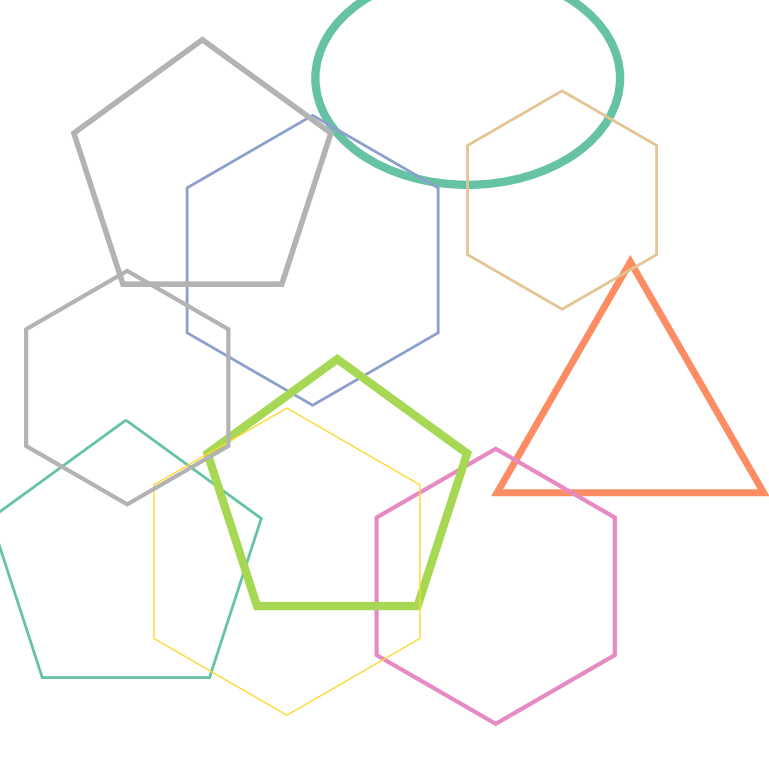[{"shape": "oval", "thickness": 3, "radius": 0.99, "center": [0.607, 0.898]}, {"shape": "pentagon", "thickness": 1, "radius": 0.92, "center": [0.164, 0.27]}, {"shape": "triangle", "thickness": 2.5, "radius": 1.0, "center": [0.819, 0.46]}, {"shape": "hexagon", "thickness": 1, "radius": 0.94, "center": [0.406, 0.662]}, {"shape": "hexagon", "thickness": 1.5, "radius": 0.89, "center": [0.644, 0.239]}, {"shape": "pentagon", "thickness": 3, "radius": 0.89, "center": [0.438, 0.356]}, {"shape": "hexagon", "thickness": 0.5, "radius": 1.0, "center": [0.373, 0.271]}, {"shape": "hexagon", "thickness": 1, "radius": 0.71, "center": [0.73, 0.74]}, {"shape": "hexagon", "thickness": 1.5, "radius": 0.76, "center": [0.165, 0.497]}, {"shape": "pentagon", "thickness": 2, "radius": 0.88, "center": [0.263, 0.773]}]